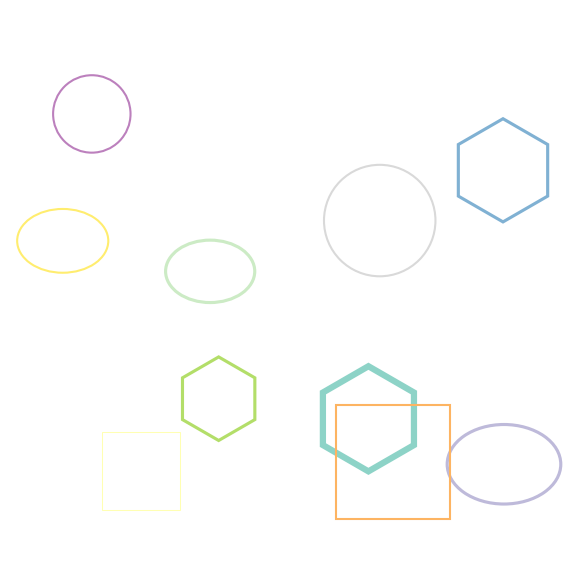[{"shape": "hexagon", "thickness": 3, "radius": 0.46, "center": [0.638, 0.274]}, {"shape": "square", "thickness": 0.5, "radius": 0.34, "center": [0.244, 0.184]}, {"shape": "oval", "thickness": 1.5, "radius": 0.49, "center": [0.873, 0.195]}, {"shape": "hexagon", "thickness": 1.5, "radius": 0.45, "center": [0.871, 0.704]}, {"shape": "square", "thickness": 1, "radius": 0.5, "center": [0.68, 0.199]}, {"shape": "hexagon", "thickness": 1.5, "radius": 0.36, "center": [0.379, 0.309]}, {"shape": "circle", "thickness": 1, "radius": 0.48, "center": [0.658, 0.617]}, {"shape": "circle", "thickness": 1, "radius": 0.34, "center": [0.159, 0.802]}, {"shape": "oval", "thickness": 1.5, "radius": 0.39, "center": [0.364, 0.529]}, {"shape": "oval", "thickness": 1, "radius": 0.39, "center": [0.109, 0.582]}]